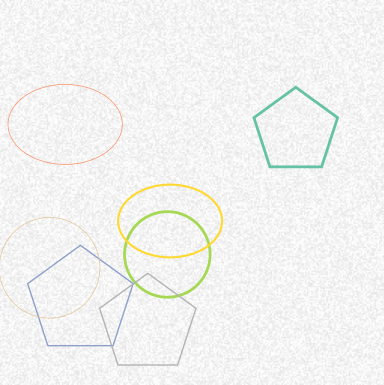[{"shape": "pentagon", "thickness": 2, "radius": 0.57, "center": [0.768, 0.659]}, {"shape": "oval", "thickness": 0.5, "radius": 0.74, "center": [0.169, 0.677]}, {"shape": "pentagon", "thickness": 1, "radius": 0.72, "center": [0.209, 0.219]}, {"shape": "circle", "thickness": 2, "radius": 0.56, "center": [0.435, 0.339]}, {"shape": "oval", "thickness": 1.5, "radius": 0.68, "center": [0.442, 0.426]}, {"shape": "circle", "thickness": 0.5, "radius": 0.65, "center": [0.129, 0.304]}, {"shape": "pentagon", "thickness": 1, "radius": 0.66, "center": [0.384, 0.158]}]